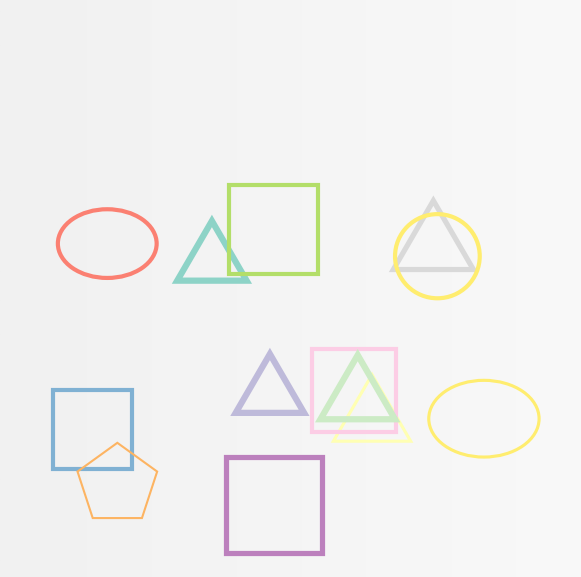[{"shape": "triangle", "thickness": 3, "radius": 0.34, "center": [0.365, 0.548]}, {"shape": "triangle", "thickness": 1.5, "radius": 0.38, "center": [0.64, 0.274]}, {"shape": "triangle", "thickness": 3, "radius": 0.34, "center": [0.464, 0.318]}, {"shape": "oval", "thickness": 2, "radius": 0.42, "center": [0.185, 0.577]}, {"shape": "square", "thickness": 2, "radius": 0.34, "center": [0.16, 0.256]}, {"shape": "pentagon", "thickness": 1, "radius": 0.36, "center": [0.202, 0.16]}, {"shape": "square", "thickness": 2, "radius": 0.39, "center": [0.47, 0.602]}, {"shape": "square", "thickness": 2, "radius": 0.36, "center": [0.609, 0.323]}, {"shape": "triangle", "thickness": 2.5, "radius": 0.4, "center": [0.746, 0.572]}, {"shape": "square", "thickness": 2.5, "radius": 0.42, "center": [0.471, 0.125]}, {"shape": "triangle", "thickness": 3, "radius": 0.37, "center": [0.615, 0.31]}, {"shape": "oval", "thickness": 1.5, "radius": 0.47, "center": [0.833, 0.274]}, {"shape": "circle", "thickness": 2, "radius": 0.36, "center": [0.752, 0.555]}]